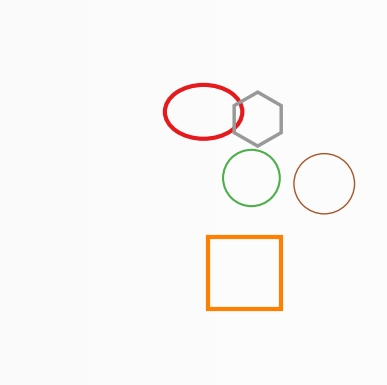[{"shape": "oval", "thickness": 3, "radius": 0.5, "center": [0.525, 0.71]}, {"shape": "circle", "thickness": 1.5, "radius": 0.37, "center": [0.649, 0.538]}, {"shape": "square", "thickness": 3, "radius": 0.47, "center": [0.631, 0.291]}, {"shape": "circle", "thickness": 1, "radius": 0.39, "center": [0.837, 0.523]}, {"shape": "hexagon", "thickness": 2.5, "radius": 0.35, "center": [0.665, 0.691]}]